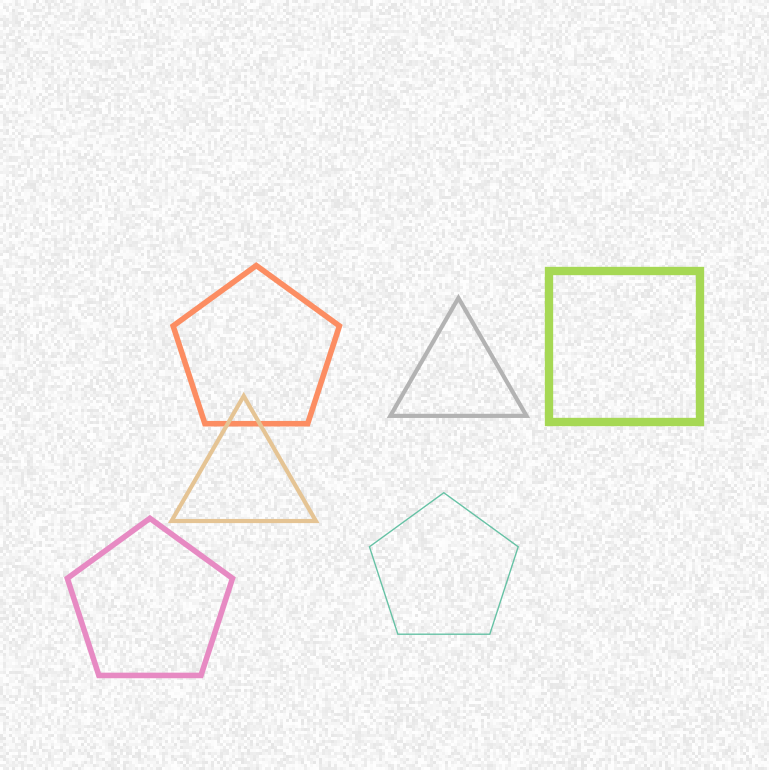[{"shape": "pentagon", "thickness": 0.5, "radius": 0.51, "center": [0.576, 0.259]}, {"shape": "pentagon", "thickness": 2, "radius": 0.57, "center": [0.333, 0.542]}, {"shape": "pentagon", "thickness": 2, "radius": 0.56, "center": [0.195, 0.214]}, {"shape": "square", "thickness": 3, "radius": 0.49, "center": [0.811, 0.55]}, {"shape": "triangle", "thickness": 1.5, "radius": 0.54, "center": [0.317, 0.377]}, {"shape": "triangle", "thickness": 1.5, "radius": 0.51, "center": [0.595, 0.511]}]